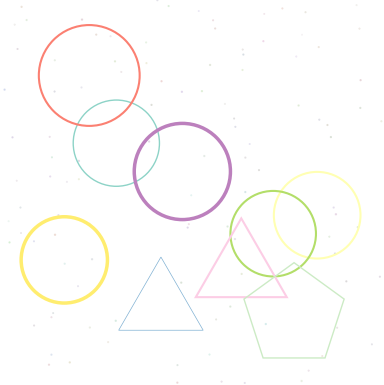[{"shape": "circle", "thickness": 1, "radius": 0.56, "center": [0.302, 0.628]}, {"shape": "circle", "thickness": 1.5, "radius": 0.56, "center": [0.824, 0.441]}, {"shape": "circle", "thickness": 1.5, "radius": 0.65, "center": [0.232, 0.804]}, {"shape": "triangle", "thickness": 0.5, "radius": 0.63, "center": [0.418, 0.206]}, {"shape": "circle", "thickness": 1.5, "radius": 0.56, "center": [0.71, 0.393]}, {"shape": "triangle", "thickness": 1.5, "radius": 0.68, "center": [0.627, 0.296]}, {"shape": "circle", "thickness": 2.5, "radius": 0.62, "center": [0.474, 0.555]}, {"shape": "pentagon", "thickness": 1, "radius": 0.68, "center": [0.764, 0.181]}, {"shape": "circle", "thickness": 2.5, "radius": 0.56, "center": [0.167, 0.325]}]